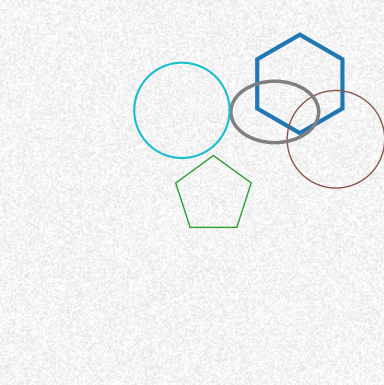[{"shape": "hexagon", "thickness": 3, "radius": 0.64, "center": [0.779, 0.782]}, {"shape": "pentagon", "thickness": 1, "radius": 0.52, "center": [0.554, 0.493]}, {"shape": "circle", "thickness": 1, "radius": 0.63, "center": [0.872, 0.638]}, {"shape": "oval", "thickness": 2.5, "radius": 0.57, "center": [0.714, 0.709]}, {"shape": "circle", "thickness": 1.5, "radius": 0.62, "center": [0.472, 0.713]}]